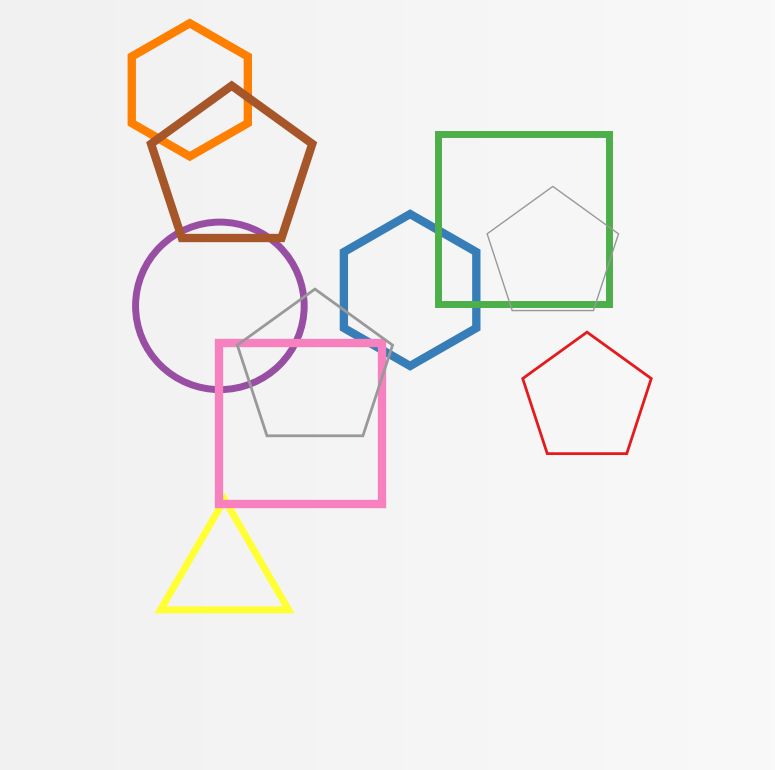[{"shape": "pentagon", "thickness": 1, "radius": 0.44, "center": [0.757, 0.481]}, {"shape": "hexagon", "thickness": 3, "radius": 0.49, "center": [0.529, 0.623]}, {"shape": "square", "thickness": 2.5, "radius": 0.55, "center": [0.676, 0.716]}, {"shape": "circle", "thickness": 2.5, "radius": 0.54, "center": [0.284, 0.603]}, {"shape": "hexagon", "thickness": 3, "radius": 0.43, "center": [0.245, 0.883]}, {"shape": "triangle", "thickness": 2.5, "radius": 0.48, "center": [0.29, 0.256]}, {"shape": "pentagon", "thickness": 3, "radius": 0.55, "center": [0.299, 0.779]}, {"shape": "square", "thickness": 3, "radius": 0.52, "center": [0.388, 0.45]}, {"shape": "pentagon", "thickness": 0.5, "radius": 0.45, "center": [0.713, 0.669]}, {"shape": "pentagon", "thickness": 1, "radius": 0.53, "center": [0.406, 0.519]}]